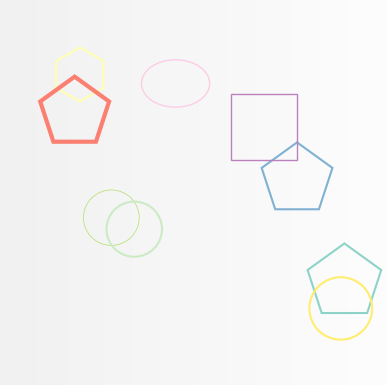[{"shape": "pentagon", "thickness": 1.5, "radius": 0.5, "center": [0.889, 0.268]}, {"shape": "hexagon", "thickness": 1.5, "radius": 0.35, "center": [0.206, 0.807]}, {"shape": "pentagon", "thickness": 3, "radius": 0.47, "center": [0.193, 0.707]}, {"shape": "pentagon", "thickness": 1.5, "radius": 0.48, "center": [0.767, 0.534]}, {"shape": "circle", "thickness": 0.5, "radius": 0.36, "center": [0.287, 0.435]}, {"shape": "oval", "thickness": 1, "radius": 0.44, "center": [0.453, 0.783]}, {"shape": "square", "thickness": 1, "radius": 0.43, "center": [0.682, 0.67]}, {"shape": "circle", "thickness": 1.5, "radius": 0.36, "center": [0.346, 0.405]}, {"shape": "circle", "thickness": 1.5, "radius": 0.41, "center": [0.879, 0.199]}]